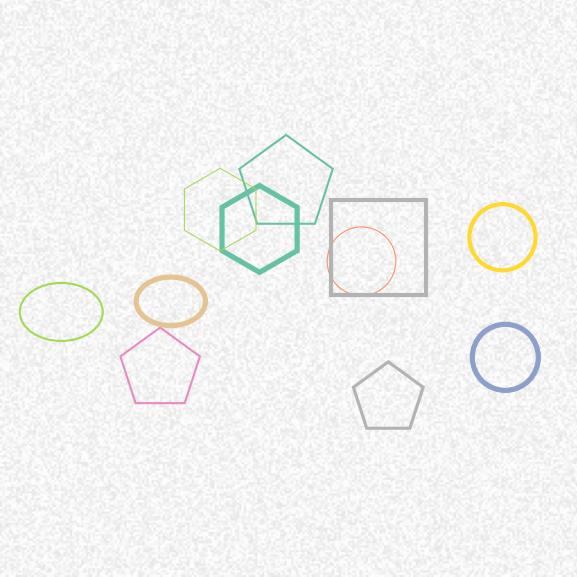[{"shape": "hexagon", "thickness": 2.5, "radius": 0.38, "center": [0.449, 0.603]}, {"shape": "pentagon", "thickness": 1, "radius": 0.43, "center": [0.495, 0.68]}, {"shape": "circle", "thickness": 0.5, "radius": 0.3, "center": [0.626, 0.547]}, {"shape": "circle", "thickness": 2.5, "radius": 0.29, "center": [0.875, 0.38]}, {"shape": "pentagon", "thickness": 1, "radius": 0.36, "center": [0.277, 0.36]}, {"shape": "hexagon", "thickness": 0.5, "radius": 0.36, "center": [0.381, 0.636]}, {"shape": "oval", "thickness": 1, "radius": 0.36, "center": [0.106, 0.459]}, {"shape": "circle", "thickness": 2, "radius": 0.29, "center": [0.87, 0.588]}, {"shape": "oval", "thickness": 2.5, "radius": 0.3, "center": [0.296, 0.477]}, {"shape": "pentagon", "thickness": 1.5, "radius": 0.32, "center": [0.672, 0.309]}, {"shape": "square", "thickness": 2, "radius": 0.41, "center": [0.655, 0.57]}]